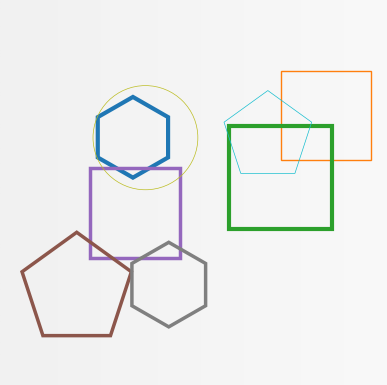[{"shape": "hexagon", "thickness": 3, "radius": 0.52, "center": [0.343, 0.643]}, {"shape": "square", "thickness": 1, "radius": 0.58, "center": [0.841, 0.7]}, {"shape": "square", "thickness": 3, "radius": 0.67, "center": [0.724, 0.54]}, {"shape": "square", "thickness": 2.5, "radius": 0.59, "center": [0.349, 0.448]}, {"shape": "pentagon", "thickness": 2.5, "radius": 0.74, "center": [0.198, 0.248]}, {"shape": "hexagon", "thickness": 2.5, "radius": 0.55, "center": [0.436, 0.261]}, {"shape": "circle", "thickness": 0.5, "radius": 0.68, "center": [0.375, 0.642]}, {"shape": "pentagon", "thickness": 0.5, "radius": 0.59, "center": [0.691, 0.646]}]